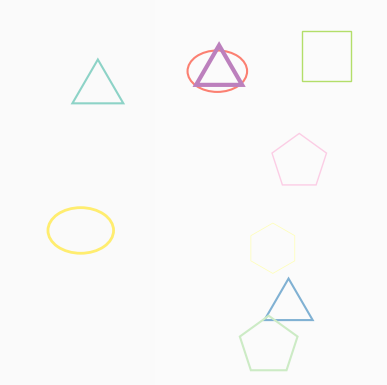[{"shape": "triangle", "thickness": 1.5, "radius": 0.38, "center": [0.253, 0.77]}, {"shape": "hexagon", "thickness": 0.5, "radius": 0.33, "center": [0.704, 0.355]}, {"shape": "oval", "thickness": 1.5, "radius": 0.38, "center": [0.561, 0.815]}, {"shape": "triangle", "thickness": 1.5, "radius": 0.36, "center": [0.745, 0.205]}, {"shape": "square", "thickness": 1, "radius": 0.32, "center": [0.842, 0.854]}, {"shape": "pentagon", "thickness": 1, "radius": 0.37, "center": [0.772, 0.579]}, {"shape": "triangle", "thickness": 3, "radius": 0.34, "center": [0.565, 0.814]}, {"shape": "pentagon", "thickness": 1.5, "radius": 0.39, "center": [0.693, 0.102]}, {"shape": "oval", "thickness": 2, "radius": 0.42, "center": [0.208, 0.401]}]